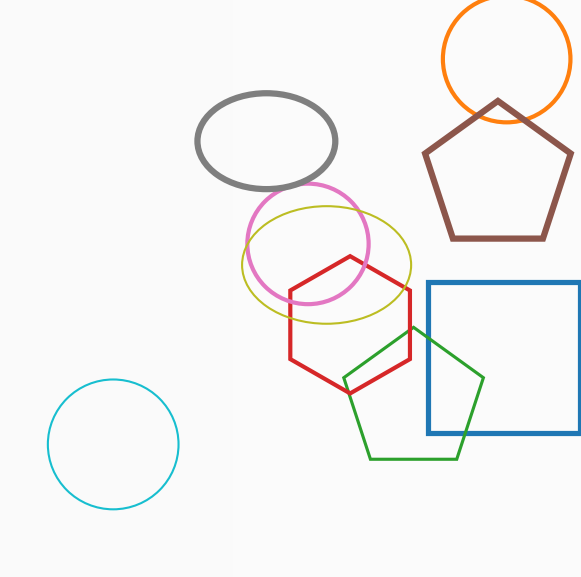[{"shape": "square", "thickness": 2.5, "radius": 0.65, "center": [0.866, 0.381]}, {"shape": "circle", "thickness": 2, "radius": 0.55, "center": [0.872, 0.897]}, {"shape": "pentagon", "thickness": 1.5, "radius": 0.63, "center": [0.712, 0.306]}, {"shape": "hexagon", "thickness": 2, "radius": 0.59, "center": [0.602, 0.437]}, {"shape": "pentagon", "thickness": 3, "radius": 0.66, "center": [0.857, 0.693]}, {"shape": "circle", "thickness": 2, "radius": 0.52, "center": [0.53, 0.577]}, {"shape": "oval", "thickness": 3, "radius": 0.59, "center": [0.458, 0.755]}, {"shape": "oval", "thickness": 1, "radius": 0.73, "center": [0.562, 0.54]}, {"shape": "circle", "thickness": 1, "radius": 0.56, "center": [0.195, 0.23]}]